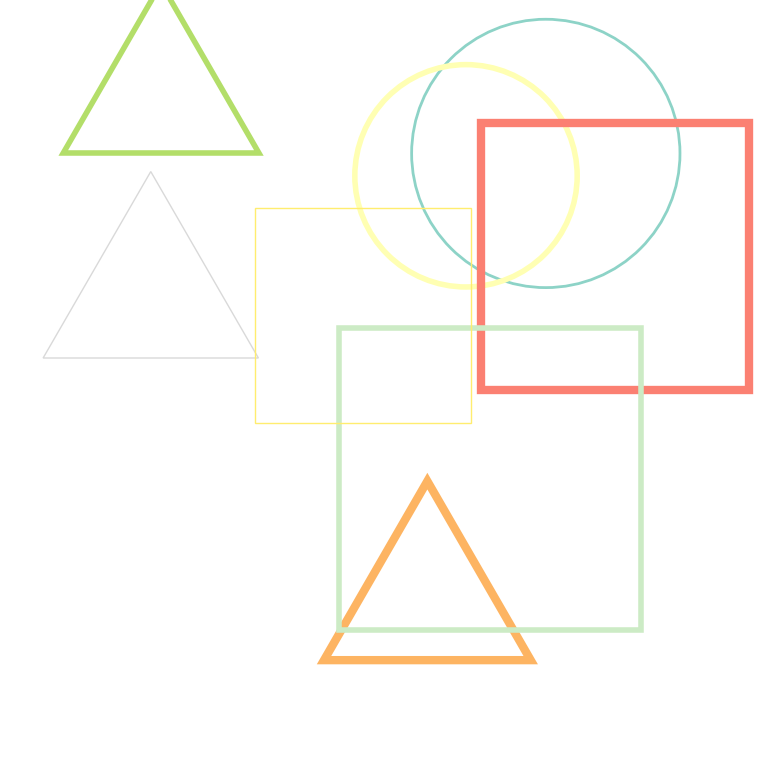[{"shape": "circle", "thickness": 1, "radius": 0.87, "center": [0.709, 0.801]}, {"shape": "circle", "thickness": 2, "radius": 0.72, "center": [0.605, 0.772]}, {"shape": "square", "thickness": 3, "radius": 0.87, "center": [0.798, 0.667]}, {"shape": "triangle", "thickness": 3, "radius": 0.77, "center": [0.555, 0.22]}, {"shape": "triangle", "thickness": 2, "radius": 0.73, "center": [0.209, 0.875]}, {"shape": "triangle", "thickness": 0.5, "radius": 0.81, "center": [0.196, 0.616]}, {"shape": "square", "thickness": 2, "radius": 0.98, "center": [0.636, 0.378]}, {"shape": "square", "thickness": 0.5, "radius": 0.7, "center": [0.471, 0.59]}]